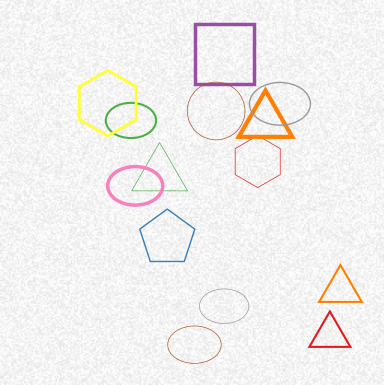[{"shape": "hexagon", "thickness": 0.5, "radius": 0.34, "center": [0.669, 0.58]}, {"shape": "triangle", "thickness": 1.5, "radius": 0.31, "center": [0.857, 0.13]}, {"shape": "pentagon", "thickness": 1, "radius": 0.38, "center": [0.434, 0.382]}, {"shape": "oval", "thickness": 1.5, "radius": 0.33, "center": [0.34, 0.687]}, {"shape": "triangle", "thickness": 0.5, "radius": 0.42, "center": [0.415, 0.546]}, {"shape": "square", "thickness": 2.5, "radius": 0.39, "center": [0.583, 0.859]}, {"shape": "triangle", "thickness": 1.5, "radius": 0.32, "center": [0.884, 0.248]}, {"shape": "triangle", "thickness": 3, "radius": 0.4, "center": [0.69, 0.685]}, {"shape": "hexagon", "thickness": 2, "radius": 0.43, "center": [0.28, 0.732]}, {"shape": "oval", "thickness": 0.5, "radius": 0.35, "center": [0.505, 0.105]}, {"shape": "circle", "thickness": 0.5, "radius": 0.37, "center": [0.561, 0.712]}, {"shape": "oval", "thickness": 2.5, "radius": 0.36, "center": [0.351, 0.517]}, {"shape": "oval", "thickness": 1, "radius": 0.4, "center": [0.727, 0.73]}, {"shape": "oval", "thickness": 0.5, "radius": 0.32, "center": [0.582, 0.205]}]